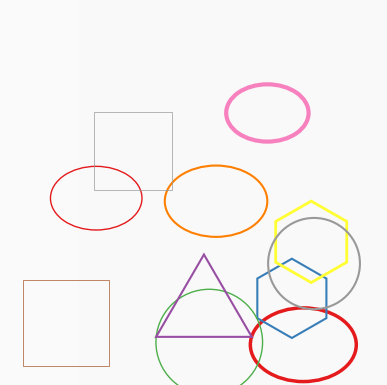[{"shape": "oval", "thickness": 2.5, "radius": 0.68, "center": [0.783, 0.105]}, {"shape": "oval", "thickness": 1, "radius": 0.59, "center": [0.248, 0.485]}, {"shape": "hexagon", "thickness": 1.5, "radius": 0.51, "center": [0.753, 0.225]}, {"shape": "circle", "thickness": 1, "radius": 0.69, "center": [0.54, 0.111]}, {"shape": "triangle", "thickness": 1.5, "radius": 0.71, "center": [0.526, 0.196]}, {"shape": "oval", "thickness": 1.5, "radius": 0.66, "center": [0.558, 0.477]}, {"shape": "hexagon", "thickness": 2, "radius": 0.53, "center": [0.803, 0.372]}, {"shape": "square", "thickness": 0.5, "radius": 0.56, "center": [0.17, 0.16]}, {"shape": "oval", "thickness": 3, "radius": 0.53, "center": [0.69, 0.707]}, {"shape": "square", "thickness": 0.5, "radius": 0.5, "center": [0.342, 0.608]}, {"shape": "circle", "thickness": 1.5, "radius": 0.59, "center": [0.81, 0.315]}]